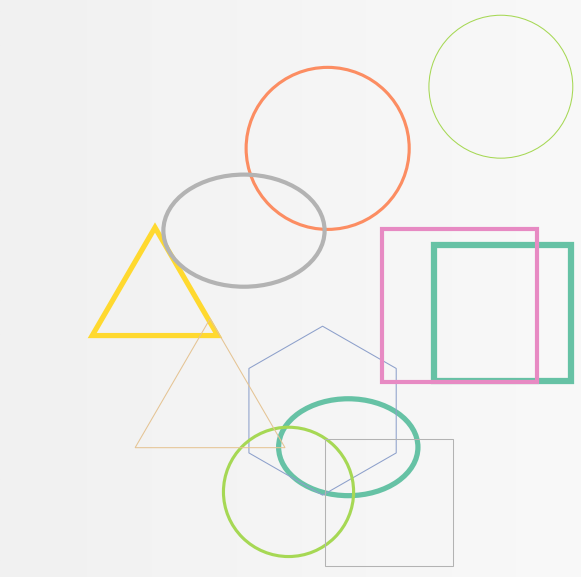[{"shape": "oval", "thickness": 2.5, "radius": 0.6, "center": [0.599, 0.225]}, {"shape": "square", "thickness": 3, "radius": 0.59, "center": [0.864, 0.457]}, {"shape": "circle", "thickness": 1.5, "radius": 0.7, "center": [0.564, 0.742]}, {"shape": "hexagon", "thickness": 0.5, "radius": 0.73, "center": [0.555, 0.288]}, {"shape": "square", "thickness": 2, "radius": 0.67, "center": [0.79, 0.47]}, {"shape": "circle", "thickness": 0.5, "radius": 0.62, "center": [0.862, 0.849]}, {"shape": "circle", "thickness": 1.5, "radius": 0.56, "center": [0.496, 0.147]}, {"shape": "triangle", "thickness": 2.5, "radius": 0.62, "center": [0.267, 0.48]}, {"shape": "triangle", "thickness": 0.5, "radius": 0.74, "center": [0.361, 0.298]}, {"shape": "square", "thickness": 0.5, "radius": 0.55, "center": [0.669, 0.129]}, {"shape": "oval", "thickness": 2, "radius": 0.69, "center": [0.42, 0.6]}]